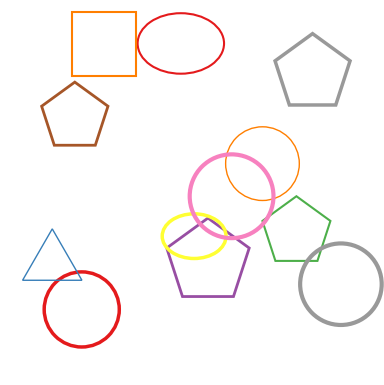[{"shape": "oval", "thickness": 1.5, "radius": 0.56, "center": [0.47, 0.887]}, {"shape": "circle", "thickness": 2.5, "radius": 0.49, "center": [0.212, 0.196]}, {"shape": "triangle", "thickness": 1, "radius": 0.44, "center": [0.136, 0.317]}, {"shape": "pentagon", "thickness": 1.5, "radius": 0.46, "center": [0.77, 0.397]}, {"shape": "pentagon", "thickness": 2, "radius": 0.56, "center": [0.54, 0.321]}, {"shape": "circle", "thickness": 1, "radius": 0.48, "center": [0.682, 0.575]}, {"shape": "square", "thickness": 1.5, "radius": 0.42, "center": [0.269, 0.887]}, {"shape": "oval", "thickness": 2.5, "radius": 0.41, "center": [0.504, 0.387]}, {"shape": "pentagon", "thickness": 2, "radius": 0.45, "center": [0.194, 0.696]}, {"shape": "circle", "thickness": 3, "radius": 0.54, "center": [0.602, 0.49]}, {"shape": "pentagon", "thickness": 2.5, "radius": 0.51, "center": [0.812, 0.81]}, {"shape": "circle", "thickness": 3, "radius": 0.53, "center": [0.886, 0.262]}]